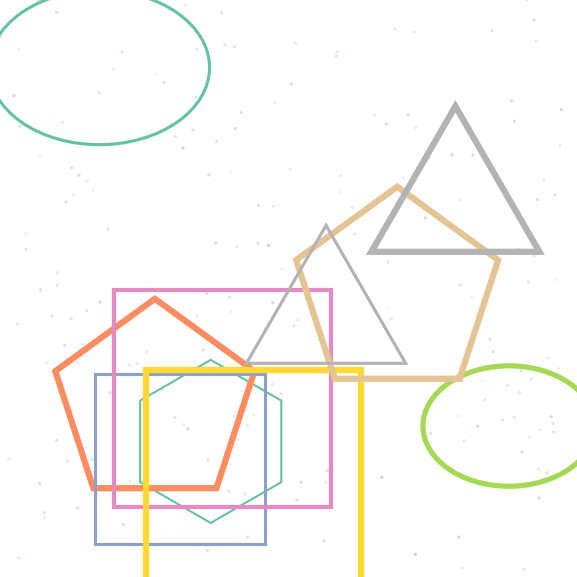[{"shape": "hexagon", "thickness": 1, "radius": 0.71, "center": [0.365, 0.235]}, {"shape": "oval", "thickness": 1.5, "radius": 0.95, "center": [0.172, 0.882]}, {"shape": "pentagon", "thickness": 3, "radius": 0.91, "center": [0.268, 0.3]}, {"shape": "square", "thickness": 1.5, "radius": 0.74, "center": [0.312, 0.204]}, {"shape": "square", "thickness": 2, "radius": 0.94, "center": [0.386, 0.309]}, {"shape": "oval", "thickness": 2.5, "radius": 0.74, "center": [0.881, 0.261]}, {"shape": "square", "thickness": 3, "radius": 0.93, "center": [0.439, 0.172]}, {"shape": "pentagon", "thickness": 3, "radius": 0.92, "center": [0.688, 0.492]}, {"shape": "triangle", "thickness": 3, "radius": 0.84, "center": [0.789, 0.647]}, {"shape": "triangle", "thickness": 1.5, "radius": 0.8, "center": [0.565, 0.45]}]